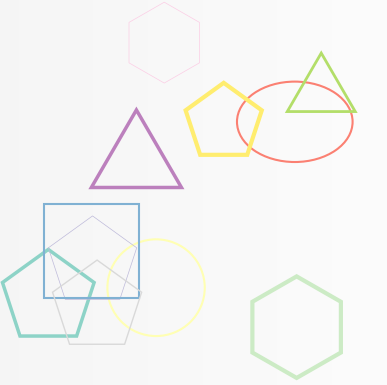[{"shape": "pentagon", "thickness": 2.5, "radius": 0.62, "center": [0.125, 0.228]}, {"shape": "circle", "thickness": 1.5, "radius": 0.63, "center": [0.403, 0.253]}, {"shape": "pentagon", "thickness": 0.5, "radius": 0.6, "center": [0.239, 0.319]}, {"shape": "oval", "thickness": 1.5, "radius": 0.75, "center": [0.761, 0.684]}, {"shape": "square", "thickness": 1.5, "radius": 0.61, "center": [0.236, 0.349]}, {"shape": "triangle", "thickness": 2, "radius": 0.51, "center": [0.829, 0.761]}, {"shape": "hexagon", "thickness": 0.5, "radius": 0.53, "center": [0.424, 0.889]}, {"shape": "pentagon", "thickness": 1, "radius": 0.6, "center": [0.251, 0.204]}, {"shape": "triangle", "thickness": 2.5, "radius": 0.67, "center": [0.352, 0.58]}, {"shape": "hexagon", "thickness": 3, "radius": 0.66, "center": [0.766, 0.15]}, {"shape": "pentagon", "thickness": 3, "radius": 0.52, "center": [0.577, 0.681]}]